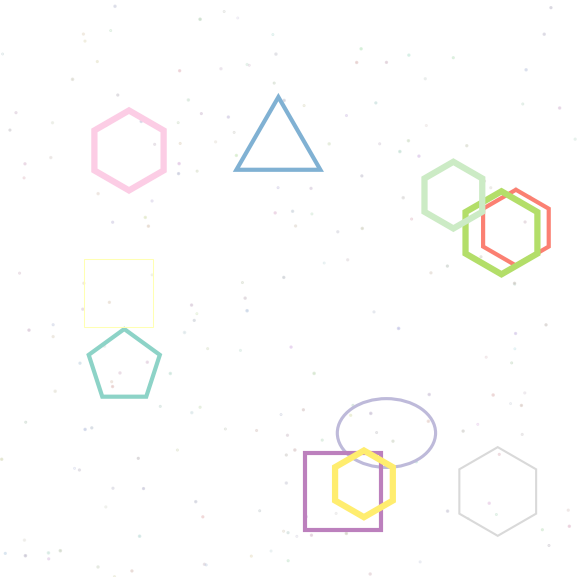[{"shape": "pentagon", "thickness": 2, "radius": 0.32, "center": [0.215, 0.365]}, {"shape": "square", "thickness": 0.5, "radius": 0.3, "center": [0.205, 0.492]}, {"shape": "oval", "thickness": 1.5, "radius": 0.43, "center": [0.669, 0.249]}, {"shape": "hexagon", "thickness": 2, "radius": 0.33, "center": [0.893, 0.605]}, {"shape": "triangle", "thickness": 2, "radius": 0.42, "center": [0.482, 0.747]}, {"shape": "hexagon", "thickness": 3, "radius": 0.36, "center": [0.868, 0.596]}, {"shape": "hexagon", "thickness": 3, "radius": 0.35, "center": [0.223, 0.739]}, {"shape": "hexagon", "thickness": 1, "radius": 0.38, "center": [0.862, 0.148]}, {"shape": "square", "thickness": 2, "radius": 0.33, "center": [0.593, 0.148]}, {"shape": "hexagon", "thickness": 3, "radius": 0.29, "center": [0.785, 0.661]}, {"shape": "hexagon", "thickness": 3, "radius": 0.29, "center": [0.63, 0.161]}]